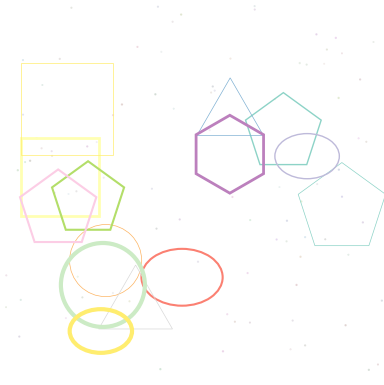[{"shape": "pentagon", "thickness": 1, "radius": 0.52, "center": [0.736, 0.656]}, {"shape": "pentagon", "thickness": 0.5, "radius": 0.6, "center": [0.888, 0.458]}, {"shape": "square", "thickness": 2, "radius": 0.51, "center": [0.157, 0.541]}, {"shape": "oval", "thickness": 1, "radius": 0.42, "center": [0.798, 0.594]}, {"shape": "oval", "thickness": 1.5, "radius": 0.53, "center": [0.473, 0.28]}, {"shape": "triangle", "thickness": 0.5, "radius": 0.5, "center": [0.598, 0.698]}, {"shape": "circle", "thickness": 0.5, "radius": 0.47, "center": [0.274, 0.323]}, {"shape": "pentagon", "thickness": 1.5, "radius": 0.49, "center": [0.229, 0.483]}, {"shape": "pentagon", "thickness": 1.5, "radius": 0.52, "center": [0.151, 0.456]}, {"shape": "triangle", "thickness": 0.5, "radius": 0.55, "center": [0.352, 0.201]}, {"shape": "hexagon", "thickness": 2, "radius": 0.51, "center": [0.597, 0.599]}, {"shape": "circle", "thickness": 3, "radius": 0.55, "center": [0.267, 0.26]}, {"shape": "oval", "thickness": 3, "radius": 0.4, "center": [0.262, 0.14]}, {"shape": "square", "thickness": 0.5, "radius": 0.6, "center": [0.175, 0.717]}]